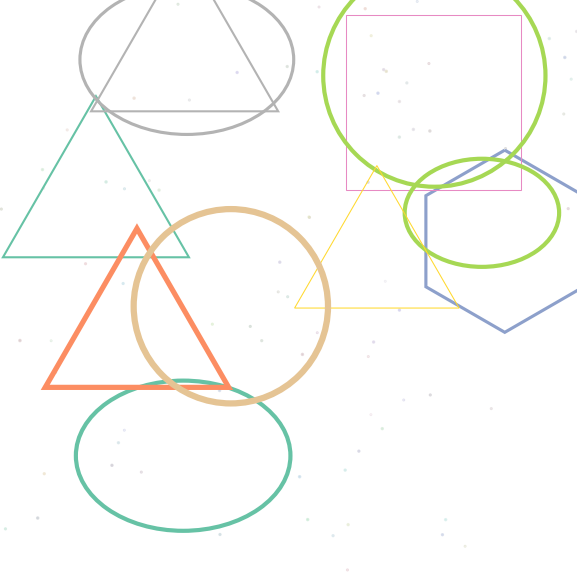[{"shape": "oval", "thickness": 2, "radius": 0.93, "center": [0.317, 0.21]}, {"shape": "triangle", "thickness": 1, "radius": 0.93, "center": [0.166, 0.647]}, {"shape": "triangle", "thickness": 2.5, "radius": 0.92, "center": [0.237, 0.42]}, {"shape": "hexagon", "thickness": 1.5, "radius": 0.79, "center": [0.874, 0.581]}, {"shape": "square", "thickness": 0.5, "radius": 0.76, "center": [0.751, 0.822]}, {"shape": "oval", "thickness": 2, "radius": 0.67, "center": [0.834, 0.631]}, {"shape": "circle", "thickness": 2, "radius": 0.96, "center": [0.752, 0.868]}, {"shape": "triangle", "thickness": 0.5, "radius": 0.82, "center": [0.653, 0.548]}, {"shape": "circle", "thickness": 3, "radius": 0.84, "center": [0.4, 0.469]}, {"shape": "triangle", "thickness": 1, "radius": 0.94, "center": [0.32, 0.9]}, {"shape": "oval", "thickness": 1.5, "radius": 0.93, "center": [0.324, 0.896]}]